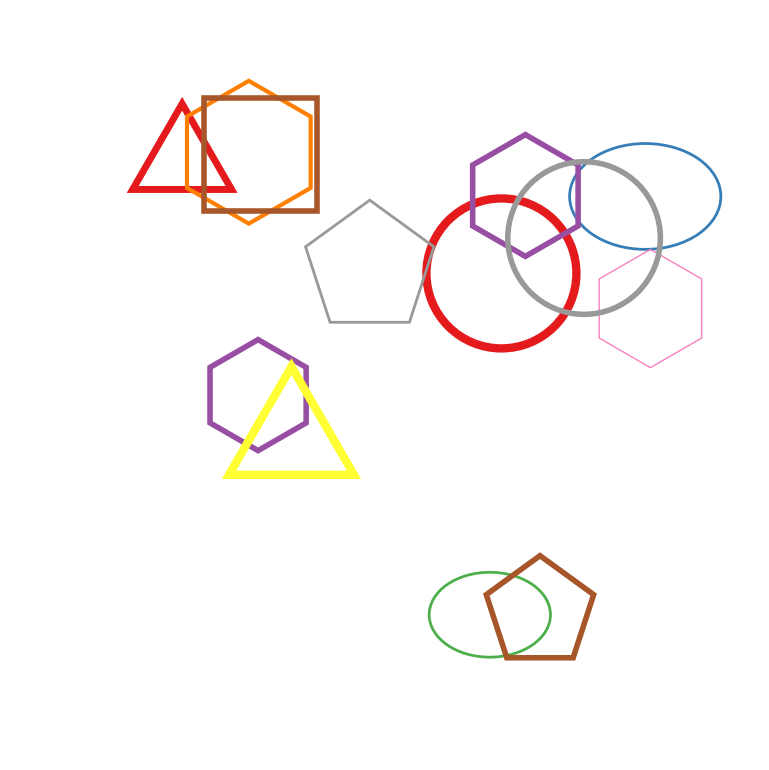[{"shape": "circle", "thickness": 3, "radius": 0.49, "center": [0.651, 0.645]}, {"shape": "triangle", "thickness": 2.5, "radius": 0.37, "center": [0.237, 0.791]}, {"shape": "oval", "thickness": 1, "radius": 0.49, "center": [0.838, 0.745]}, {"shape": "oval", "thickness": 1, "radius": 0.39, "center": [0.636, 0.202]}, {"shape": "hexagon", "thickness": 2, "radius": 0.36, "center": [0.335, 0.487]}, {"shape": "hexagon", "thickness": 2, "radius": 0.4, "center": [0.682, 0.746]}, {"shape": "hexagon", "thickness": 1.5, "radius": 0.46, "center": [0.323, 0.802]}, {"shape": "triangle", "thickness": 3, "radius": 0.47, "center": [0.379, 0.43]}, {"shape": "pentagon", "thickness": 2, "radius": 0.37, "center": [0.701, 0.205]}, {"shape": "square", "thickness": 2, "radius": 0.37, "center": [0.338, 0.799]}, {"shape": "hexagon", "thickness": 0.5, "radius": 0.38, "center": [0.845, 0.599]}, {"shape": "circle", "thickness": 2, "radius": 0.5, "center": [0.759, 0.691]}, {"shape": "pentagon", "thickness": 1, "radius": 0.44, "center": [0.48, 0.652]}]